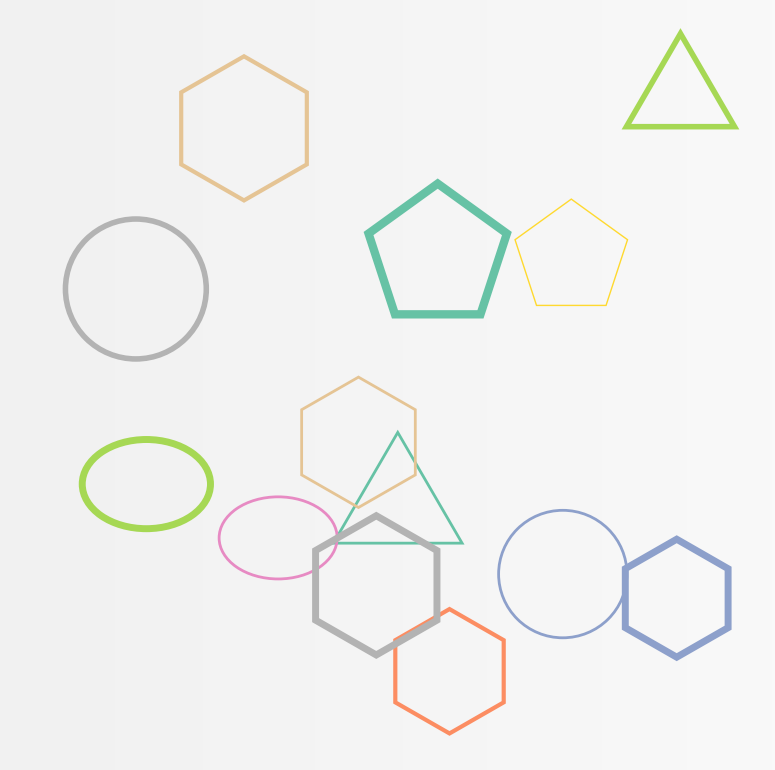[{"shape": "triangle", "thickness": 1, "radius": 0.48, "center": [0.513, 0.343]}, {"shape": "pentagon", "thickness": 3, "radius": 0.47, "center": [0.565, 0.668]}, {"shape": "hexagon", "thickness": 1.5, "radius": 0.4, "center": [0.58, 0.128]}, {"shape": "circle", "thickness": 1, "radius": 0.41, "center": [0.726, 0.254]}, {"shape": "hexagon", "thickness": 2.5, "radius": 0.38, "center": [0.873, 0.223]}, {"shape": "oval", "thickness": 1, "radius": 0.38, "center": [0.359, 0.301]}, {"shape": "oval", "thickness": 2.5, "radius": 0.41, "center": [0.189, 0.371]}, {"shape": "triangle", "thickness": 2, "radius": 0.4, "center": [0.878, 0.876]}, {"shape": "pentagon", "thickness": 0.5, "radius": 0.38, "center": [0.737, 0.665]}, {"shape": "hexagon", "thickness": 1.5, "radius": 0.47, "center": [0.315, 0.833]}, {"shape": "hexagon", "thickness": 1, "radius": 0.42, "center": [0.463, 0.426]}, {"shape": "circle", "thickness": 2, "radius": 0.45, "center": [0.175, 0.625]}, {"shape": "hexagon", "thickness": 2.5, "radius": 0.45, "center": [0.486, 0.24]}]